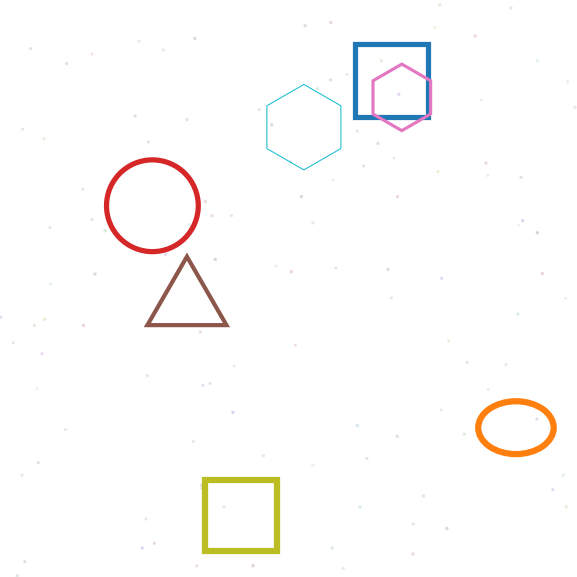[{"shape": "square", "thickness": 2.5, "radius": 0.32, "center": [0.679, 0.861]}, {"shape": "oval", "thickness": 3, "radius": 0.33, "center": [0.893, 0.259]}, {"shape": "circle", "thickness": 2.5, "radius": 0.4, "center": [0.264, 0.643]}, {"shape": "triangle", "thickness": 2, "radius": 0.4, "center": [0.324, 0.476]}, {"shape": "hexagon", "thickness": 1.5, "radius": 0.29, "center": [0.696, 0.831]}, {"shape": "square", "thickness": 3, "radius": 0.31, "center": [0.417, 0.107]}, {"shape": "hexagon", "thickness": 0.5, "radius": 0.37, "center": [0.526, 0.779]}]